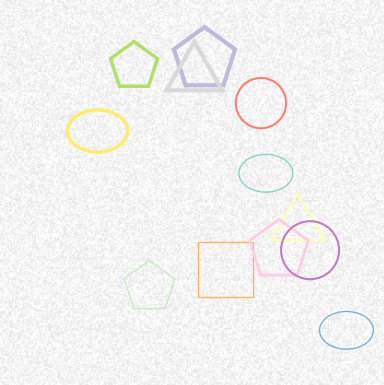[{"shape": "oval", "thickness": 1, "radius": 0.35, "center": [0.691, 0.55]}, {"shape": "triangle", "thickness": 1.5, "radius": 0.4, "center": [0.773, 0.416]}, {"shape": "pentagon", "thickness": 3, "radius": 0.42, "center": [0.531, 0.846]}, {"shape": "circle", "thickness": 1.5, "radius": 0.33, "center": [0.678, 0.732]}, {"shape": "oval", "thickness": 1, "radius": 0.35, "center": [0.9, 0.142]}, {"shape": "square", "thickness": 1, "radius": 0.36, "center": [0.586, 0.301]}, {"shape": "pentagon", "thickness": 2.5, "radius": 0.32, "center": [0.348, 0.828]}, {"shape": "pentagon", "thickness": 2, "radius": 0.4, "center": [0.725, 0.35]}, {"shape": "triangle", "thickness": 3, "radius": 0.42, "center": [0.505, 0.807]}, {"shape": "circle", "thickness": 1.5, "radius": 0.38, "center": [0.805, 0.35]}, {"shape": "pentagon", "thickness": 1, "radius": 0.35, "center": [0.388, 0.254]}, {"shape": "oval", "thickness": 2.5, "radius": 0.39, "center": [0.253, 0.66]}]